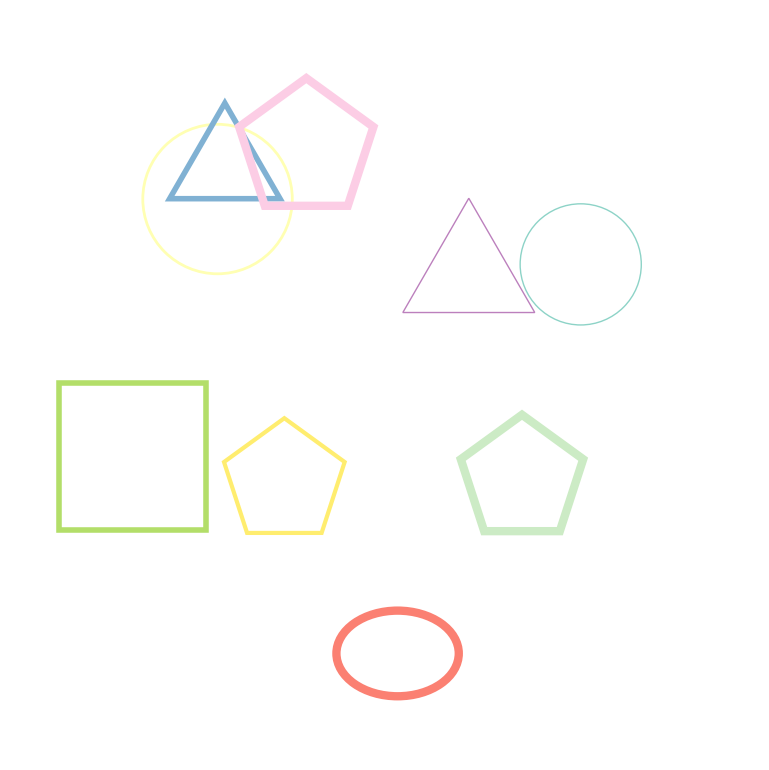[{"shape": "circle", "thickness": 0.5, "radius": 0.39, "center": [0.754, 0.657]}, {"shape": "circle", "thickness": 1, "radius": 0.49, "center": [0.283, 0.742]}, {"shape": "oval", "thickness": 3, "radius": 0.4, "center": [0.516, 0.151]}, {"shape": "triangle", "thickness": 2, "radius": 0.41, "center": [0.292, 0.783]}, {"shape": "square", "thickness": 2, "radius": 0.48, "center": [0.172, 0.407]}, {"shape": "pentagon", "thickness": 3, "radius": 0.46, "center": [0.398, 0.807]}, {"shape": "triangle", "thickness": 0.5, "radius": 0.49, "center": [0.609, 0.644]}, {"shape": "pentagon", "thickness": 3, "radius": 0.42, "center": [0.678, 0.378]}, {"shape": "pentagon", "thickness": 1.5, "radius": 0.41, "center": [0.369, 0.375]}]